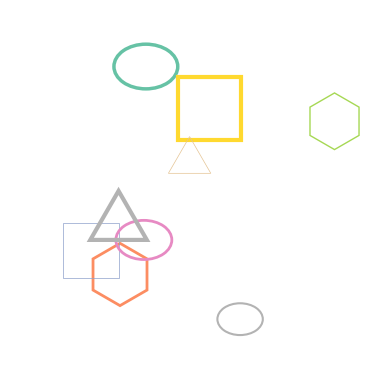[{"shape": "oval", "thickness": 2.5, "radius": 0.41, "center": [0.379, 0.827]}, {"shape": "hexagon", "thickness": 2, "radius": 0.4, "center": [0.312, 0.287]}, {"shape": "square", "thickness": 0.5, "radius": 0.36, "center": [0.236, 0.349]}, {"shape": "oval", "thickness": 2, "radius": 0.36, "center": [0.374, 0.377]}, {"shape": "hexagon", "thickness": 1, "radius": 0.37, "center": [0.869, 0.685]}, {"shape": "square", "thickness": 3, "radius": 0.41, "center": [0.544, 0.718]}, {"shape": "triangle", "thickness": 0.5, "radius": 0.32, "center": [0.492, 0.582]}, {"shape": "oval", "thickness": 1.5, "radius": 0.29, "center": [0.624, 0.171]}, {"shape": "triangle", "thickness": 3, "radius": 0.42, "center": [0.308, 0.419]}]